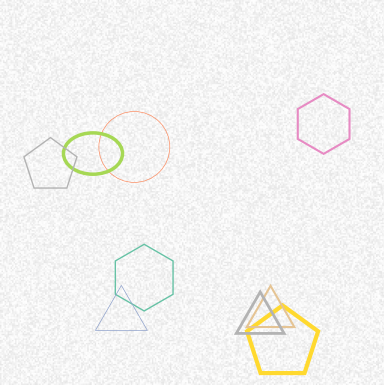[{"shape": "hexagon", "thickness": 1, "radius": 0.43, "center": [0.375, 0.279]}, {"shape": "circle", "thickness": 0.5, "radius": 0.46, "center": [0.349, 0.618]}, {"shape": "triangle", "thickness": 0.5, "radius": 0.39, "center": [0.315, 0.181]}, {"shape": "hexagon", "thickness": 1.5, "radius": 0.39, "center": [0.841, 0.678]}, {"shape": "oval", "thickness": 2.5, "radius": 0.38, "center": [0.242, 0.601]}, {"shape": "pentagon", "thickness": 3, "radius": 0.49, "center": [0.734, 0.11]}, {"shape": "triangle", "thickness": 1.5, "radius": 0.36, "center": [0.703, 0.186]}, {"shape": "triangle", "thickness": 2, "radius": 0.36, "center": [0.676, 0.17]}, {"shape": "pentagon", "thickness": 1, "radius": 0.36, "center": [0.131, 0.57]}]